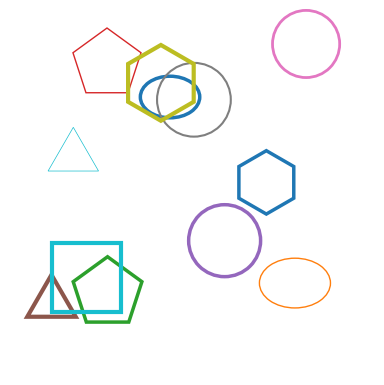[{"shape": "hexagon", "thickness": 2.5, "radius": 0.41, "center": [0.692, 0.526]}, {"shape": "oval", "thickness": 2.5, "radius": 0.39, "center": [0.442, 0.748]}, {"shape": "oval", "thickness": 1, "radius": 0.46, "center": [0.766, 0.265]}, {"shape": "pentagon", "thickness": 2.5, "radius": 0.47, "center": [0.279, 0.239]}, {"shape": "pentagon", "thickness": 1, "radius": 0.46, "center": [0.278, 0.834]}, {"shape": "circle", "thickness": 2.5, "radius": 0.47, "center": [0.583, 0.375]}, {"shape": "triangle", "thickness": 3, "radius": 0.36, "center": [0.134, 0.214]}, {"shape": "circle", "thickness": 2, "radius": 0.44, "center": [0.795, 0.886]}, {"shape": "circle", "thickness": 1.5, "radius": 0.48, "center": [0.504, 0.741]}, {"shape": "hexagon", "thickness": 3, "radius": 0.49, "center": [0.418, 0.785]}, {"shape": "square", "thickness": 3, "radius": 0.45, "center": [0.224, 0.279]}, {"shape": "triangle", "thickness": 0.5, "radius": 0.38, "center": [0.19, 0.594]}]